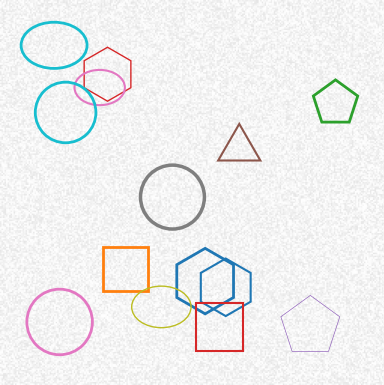[{"shape": "hexagon", "thickness": 2, "radius": 0.43, "center": [0.533, 0.27]}, {"shape": "hexagon", "thickness": 1.5, "radius": 0.37, "center": [0.586, 0.254]}, {"shape": "square", "thickness": 2, "radius": 0.29, "center": [0.326, 0.301]}, {"shape": "pentagon", "thickness": 2, "radius": 0.3, "center": [0.872, 0.732]}, {"shape": "hexagon", "thickness": 1, "radius": 0.35, "center": [0.279, 0.807]}, {"shape": "square", "thickness": 1.5, "radius": 0.31, "center": [0.571, 0.151]}, {"shape": "pentagon", "thickness": 0.5, "radius": 0.4, "center": [0.806, 0.152]}, {"shape": "triangle", "thickness": 1.5, "radius": 0.32, "center": [0.621, 0.615]}, {"shape": "oval", "thickness": 1.5, "radius": 0.33, "center": [0.259, 0.773]}, {"shape": "circle", "thickness": 2, "radius": 0.43, "center": [0.155, 0.164]}, {"shape": "circle", "thickness": 2.5, "radius": 0.42, "center": [0.448, 0.488]}, {"shape": "oval", "thickness": 1, "radius": 0.39, "center": [0.419, 0.203]}, {"shape": "oval", "thickness": 2, "radius": 0.43, "center": [0.141, 0.882]}, {"shape": "circle", "thickness": 2, "radius": 0.39, "center": [0.17, 0.708]}]